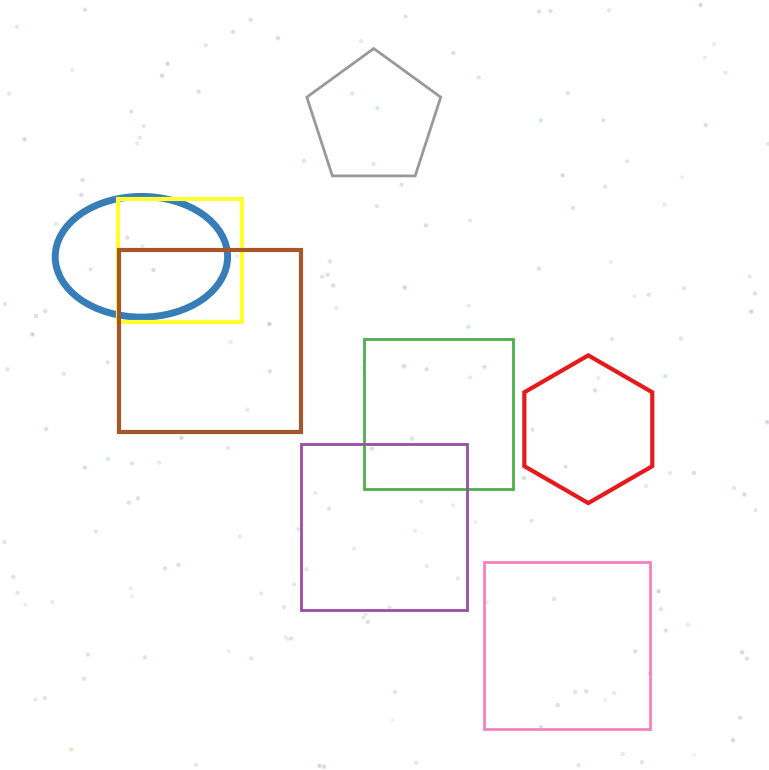[{"shape": "hexagon", "thickness": 1.5, "radius": 0.48, "center": [0.764, 0.443]}, {"shape": "oval", "thickness": 2.5, "radius": 0.56, "center": [0.184, 0.667]}, {"shape": "square", "thickness": 1, "radius": 0.49, "center": [0.569, 0.463]}, {"shape": "square", "thickness": 1, "radius": 0.54, "center": [0.499, 0.315]}, {"shape": "square", "thickness": 1.5, "radius": 0.4, "center": [0.233, 0.662]}, {"shape": "square", "thickness": 1.5, "radius": 0.59, "center": [0.273, 0.557]}, {"shape": "square", "thickness": 1, "radius": 0.54, "center": [0.736, 0.162]}, {"shape": "pentagon", "thickness": 1, "radius": 0.46, "center": [0.485, 0.846]}]